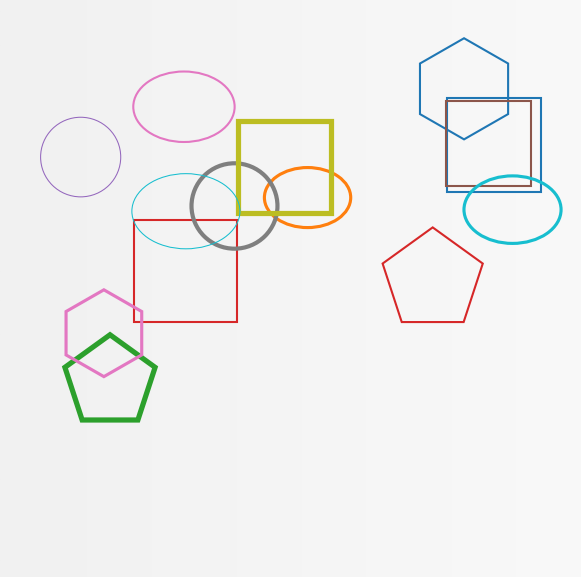[{"shape": "square", "thickness": 1, "radius": 0.41, "center": [0.85, 0.748]}, {"shape": "hexagon", "thickness": 1, "radius": 0.44, "center": [0.798, 0.845]}, {"shape": "oval", "thickness": 1.5, "radius": 0.37, "center": [0.529, 0.657]}, {"shape": "pentagon", "thickness": 2.5, "radius": 0.41, "center": [0.189, 0.338]}, {"shape": "square", "thickness": 1, "radius": 0.44, "center": [0.319, 0.53]}, {"shape": "pentagon", "thickness": 1, "radius": 0.45, "center": [0.744, 0.515]}, {"shape": "circle", "thickness": 0.5, "radius": 0.34, "center": [0.139, 0.727]}, {"shape": "square", "thickness": 1, "radius": 0.37, "center": [0.84, 0.75]}, {"shape": "oval", "thickness": 1, "radius": 0.44, "center": [0.316, 0.814]}, {"shape": "hexagon", "thickness": 1.5, "radius": 0.38, "center": [0.179, 0.422]}, {"shape": "circle", "thickness": 2, "radius": 0.37, "center": [0.403, 0.642]}, {"shape": "square", "thickness": 2.5, "radius": 0.4, "center": [0.49, 0.71]}, {"shape": "oval", "thickness": 1.5, "radius": 0.42, "center": [0.882, 0.636]}, {"shape": "oval", "thickness": 0.5, "radius": 0.46, "center": [0.32, 0.633]}]